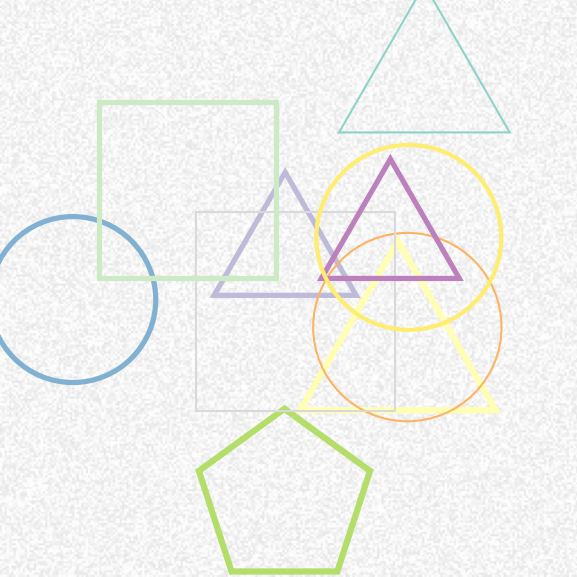[{"shape": "triangle", "thickness": 1, "radius": 0.85, "center": [0.735, 0.855]}, {"shape": "triangle", "thickness": 3, "radius": 0.98, "center": [0.689, 0.386]}, {"shape": "triangle", "thickness": 2.5, "radius": 0.71, "center": [0.494, 0.559]}, {"shape": "circle", "thickness": 2.5, "radius": 0.72, "center": [0.126, 0.48]}, {"shape": "circle", "thickness": 1, "radius": 0.82, "center": [0.705, 0.433]}, {"shape": "pentagon", "thickness": 3, "radius": 0.78, "center": [0.493, 0.136]}, {"shape": "square", "thickness": 1, "radius": 0.86, "center": [0.511, 0.46]}, {"shape": "triangle", "thickness": 2.5, "radius": 0.69, "center": [0.676, 0.586]}, {"shape": "square", "thickness": 2.5, "radius": 0.76, "center": [0.324, 0.67]}, {"shape": "circle", "thickness": 2, "radius": 0.8, "center": [0.708, 0.588]}]